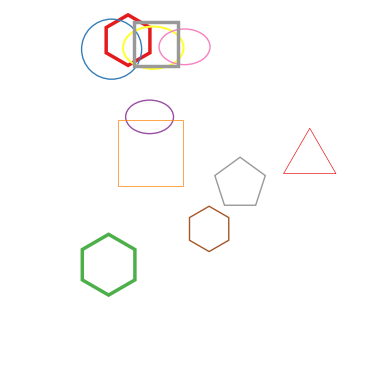[{"shape": "triangle", "thickness": 0.5, "radius": 0.39, "center": [0.805, 0.588]}, {"shape": "hexagon", "thickness": 2.5, "radius": 0.33, "center": [0.333, 0.896]}, {"shape": "circle", "thickness": 1, "radius": 0.39, "center": [0.29, 0.872]}, {"shape": "hexagon", "thickness": 2.5, "radius": 0.39, "center": [0.282, 0.312]}, {"shape": "oval", "thickness": 1, "radius": 0.31, "center": [0.388, 0.696]}, {"shape": "square", "thickness": 0.5, "radius": 0.43, "center": [0.391, 0.602]}, {"shape": "oval", "thickness": 1.5, "radius": 0.39, "center": [0.398, 0.876]}, {"shape": "hexagon", "thickness": 1, "radius": 0.29, "center": [0.543, 0.405]}, {"shape": "oval", "thickness": 1, "radius": 0.33, "center": [0.479, 0.878]}, {"shape": "pentagon", "thickness": 1, "radius": 0.34, "center": [0.624, 0.523]}, {"shape": "square", "thickness": 2.5, "radius": 0.29, "center": [0.406, 0.887]}]